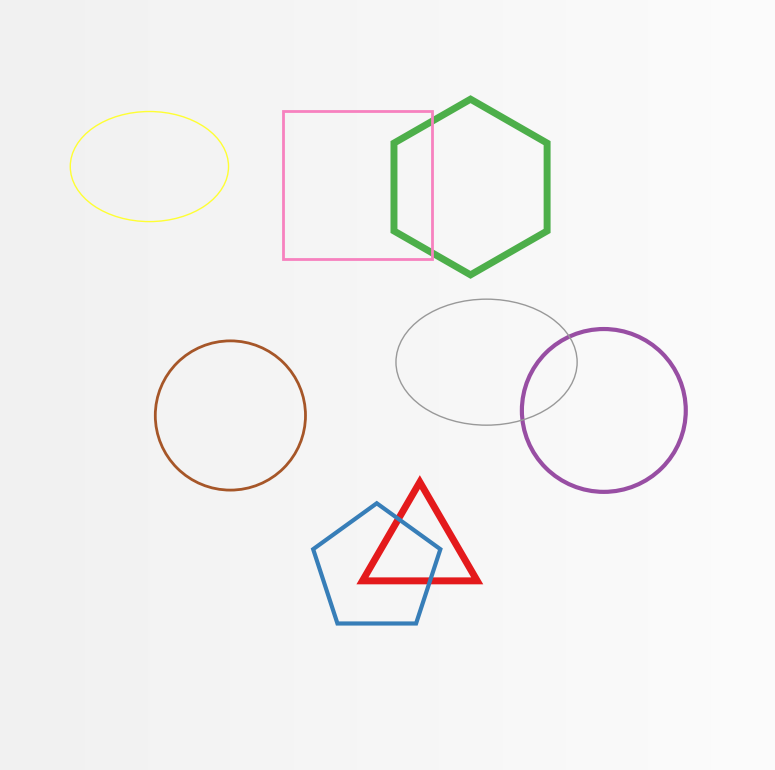[{"shape": "triangle", "thickness": 2.5, "radius": 0.43, "center": [0.542, 0.288]}, {"shape": "pentagon", "thickness": 1.5, "radius": 0.43, "center": [0.486, 0.26]}, {"shape": "hexagon", "thickness": 2.5, "radius": 0.57, "center": [0.607, 0.757]}, {"shape": "circle", "thickness": 1.5, "radius": 0.53, "center": [0.779, 0.467]}, {"shape": "oval", "thickness": 0.5, "radius": 0.51, "center": [0.193, 0.784]}, {"shape": "circle", "thickness": 1, "radius": 0.48, "center": [0.297, 0.46]}, {"shape": "square", "thickness": 1, "radius": 0.48, "center": [0.461, 0.76]}, {"shape": "oval", "thickness": 0.5, "radius": 0.58, "center": [0.628, 0.53]}]